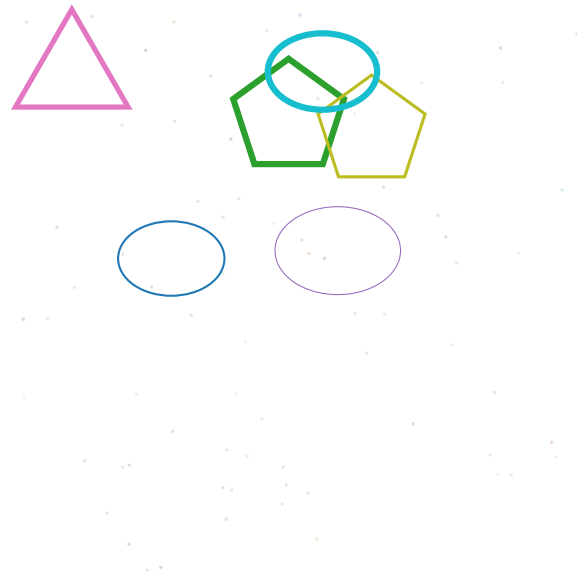[{"shape": "oval", "thickness": 1, "radius": 0.46, "center": [0.297, 0.551]}, {"shape": "pentagon", "thickness": 3, "radius": 0.5, "center": [0.5, 0.797]}, {"shape": "oval", "thickness": 0.5, "radius": 0.54, "center": [0.585, 0.565]}, {"shape": "triangle", "thickness": 2.5, "radius": 0.56, "center": [0.124, 0.87]}, {"shape": "pentagon", "thickness": 1.5, "radius": 0.49, "center": [0.643, 0.772]}, {"shape": "oval", "thickness": 3, "radius": 0.47, "center": [0.558, 0.875]}]